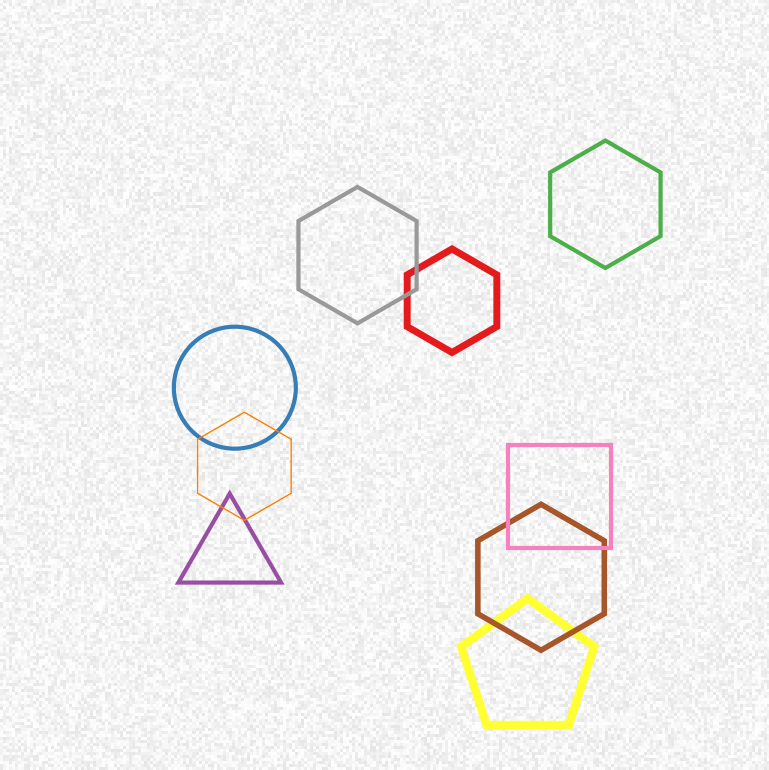[{"shape": "hexagon", "thickness": 2.5, "radius": 0.34, "center": [0.587, 0.609]}, {"shape": "circle", "thickness": 1.5, "radius": 0.4, "center": [0.305, 0.496]}, {"shape": "hexagon", "thickness": 1.5, "radius": 0.41, "center": [0.786, 0.735]}, {"shape": "triangle", "thickness": 1.5, "radius": 0.39, "center": [0.298, 0.282]}, {"shape": "hexagon", "thickness": 0.5, "radius": 0.35, "center": [0.317, 0.394]}, {"shape": "pentagon", "thickness": 3, "radius": 0.45, "center": [0.685, 0.132]}, {"shape": "hexagon", "thickness": 2, "radius": 0.47, "center": [0.703, 0.25]}, {"shape": "square", "thickness": 1.5, "radius": 0.33, "center": [0.726, 0.355]}, {"shape": "hexagon", "thickness": 1.5, "radius": 0.44, "center": [0.464, 0.669]}]